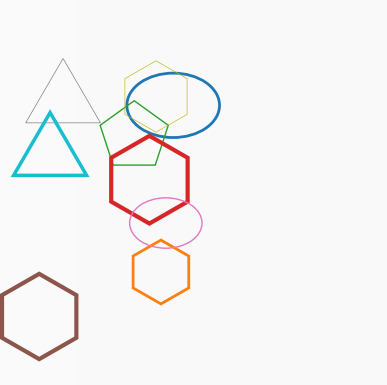[{"shape": "oval", "thickness": 2, "radius": 0.6, "center": [0.447, 0.726]}, {"shape": "hexagon", "thickness": 2, "radius": 0.41, "center": [0.415, 0.294]}, {"shape": "pentagon", "thickness": 1, "radius": 0.46, "center": [0.346, 0.646]}, {"shape": "hexagon", "thickness": 3, "radius": 0.57, "center": [0.386, 0.533]}, {"shape": "hexagon", "thickness": 3, "radius": 0.55, "center": [0.101, 0.178]}, {"shape": "oval", "thickness": 1, "radius": 0.47, "center": [0.428, 0.421]}, {"shape": "triangle", "thickness": 0.5, "radius": 0.56, "center": [0.163, 0.737]}, {"shape": "hexagon", "thickness": 0.5, "radius": 0.46, "center": [0.403, 0.749]}, {"shape": "triangle", "thickness": 2.5, "radius": 0.54, "center": [0.129, 0.599]}]